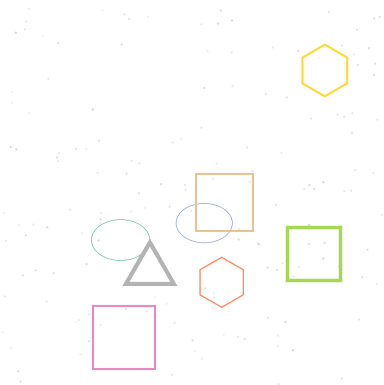[{"shape": "oval", "thickness": 0.5, "radius": 0.38, "center": [0.313, 0.376]}, {"shape": "hexagon", "thickness": 1, "radius": 0.32, "center": [0.576, 0.267]}, {"shape": "oval", "thickness": 0.5, "radius": 0.37, "center": [0.531, 0.421]}, {"shape": "square", "thickness": 1.5, "radius": 0.41, "center": [0.322, 0.123]}, {"shape": "square", "thickness": 2.5, "radius": 0.34, "center": [0.815, 0.342]}, {"shape": "hexagon", "thickness": 1.5, "radius": 0.34, "center": [0.844, 0.817]}, {"shape": "square", "thickness": 1.5, "radius": 0.37, "center": [0.584, 0.474]}, {"shape": "triangle", "thickness": 3, "radius": 0.36, "center": [0.389, 0.298]}]